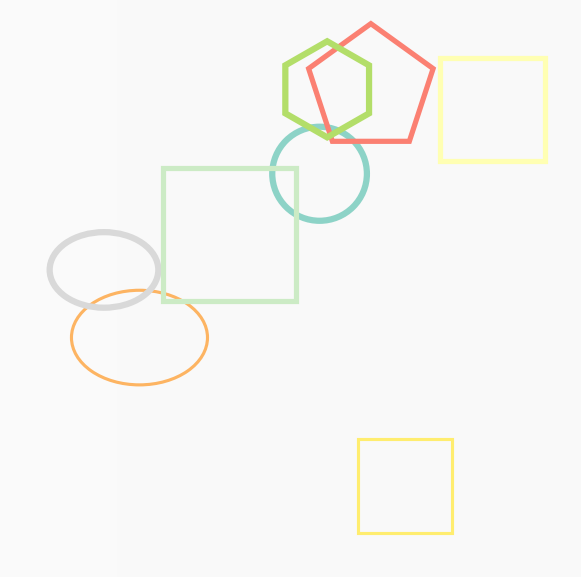[{"shape": "circle", "thickness": 3, "radius": 0.41, "center": [0.55, 0.698]}, {"shape": "square", "thickness": 2.5, "radius": 0.45, "center": [0.847, 0.809]}, {"shape": "pentagon", "thickness": 2.5, "radius": 0.56, "center": [0.638, 0.846]}, {"shape": "oval", "thickness": 1.5, "radius": 0.59, "center": [0.24, 0.415]}, {"shape": "hexagon", "thickness": 3, "radius": 0.42, "center": [0.563, 0.844]}, {"shape": "oval", "thickness": 3, "radius": 0.47, "center": [0.179, 0.532]}, {"shape": "square", "thickness": 2.5, "radius": 0.58, "center": [0.395, 0.593]}, {"shape": "square", "thickness": 1.5, "radius": 0.41, "center": [0.697, 0.157]}]